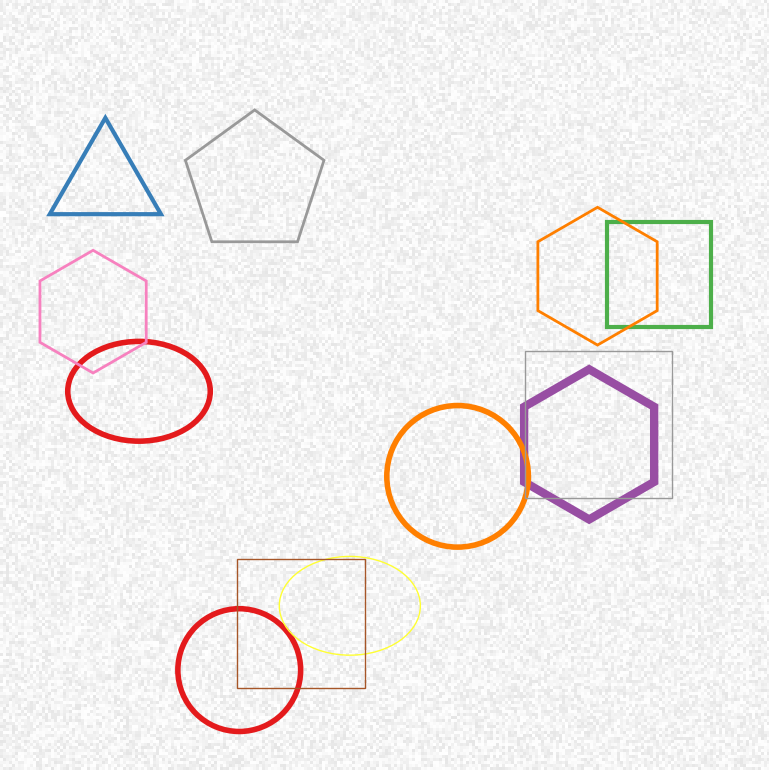[{"shape": "circle", "thickness": 2, "radius": 0.4, "center": [0.311, 0.13]}, {"shape": "oval", "thickness": 2, "radius": 0.46, "center": [0.181, 0.492]}, {"shape": "triangle", "thickness": 1.5, "radius": 0.42, "center": [0.137, 0.764]}, {"shape": "square", "thickness": 1.5, "radius": 0.34, "center": [0.856, 0.644]}, {"shape": "hexagon", "thickness": 3, "radius": 0.49, "center": [0.765, 0.423]}, {"shape": "circle", "thickness": 2, "radius": 0.46, "center": [0.594, 0.381]}, {"shape": "hexagon", "thickness": 1, "radius": 0.45, "center": [0.776, 0.641]}, {"shape": "oval", "thickness": 0.5, "radius": 0.46, "center": [0.454, 0.213]}, {"shape": "square", "thickness": 0.5, "radius": 0.42, "center": [0.391, 0.191]}, {"shape": "hexagon", "thickness": 1, "radius": 0.4, "center": [0.121, 0.595]}, {"shape": "pentagon", "thickness": 1, "radius": 0.47, "center": [0.331, 0.763]}, {"shape": "square", "thickness": 0.5, "radius": 0.48, "center": [0.778, 0.449]}]